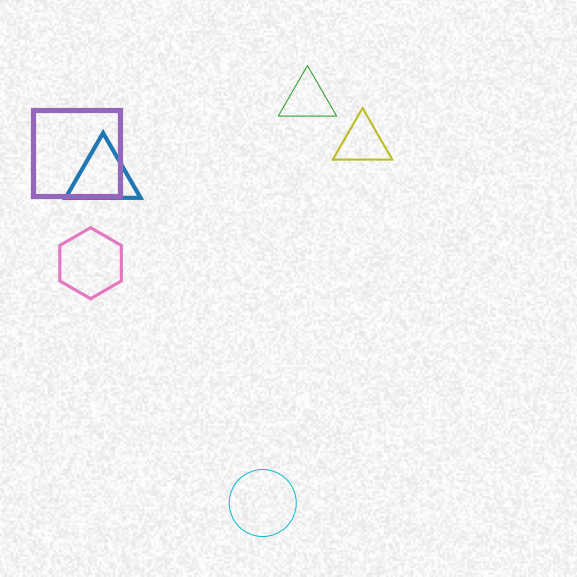[{"shape": "triangle", "thickness": 2, "radius": 0.37, "center": [0.179, 0.694]}, {"shape": "triangle", "thickness": 0.5, "radius": 0.29, "center": [0.532, 0.827]}, {"shape": "square", "thickness": 2.5, "radius": 0.37, "center": [0.133, 0.734]}, {"shape": "hexagon", "thickness": 1.5, "radius": 0.31, "center": [0.157, 0.543]}, {"shape": "triangle", "thickness": 1, "radius": 0.3, "center": [0.628, 0.753]}, {"shape": "circle", "thickness": 0.5, "radius": 0.29, "center": [0.455, 0.128]}]